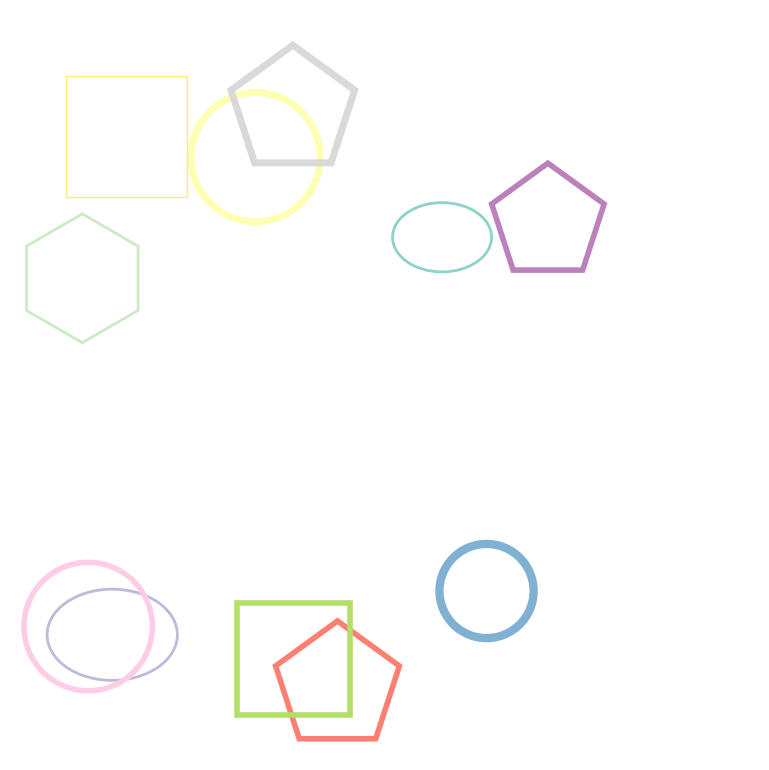[{"shape": "oval", "thickness": 1, "radius": 0.32, "center": [0.574, 0.692]}, {"shape": "circle", "thickness": 2.5, "radius": 0.42, "center": [0.332, 0.796]}, {"shape": "oval", "thickness": 1, "radius": 0.42, "center": [0.146, 0.176]}, {"shape": "pentagon", "thickness": 2, "radius": 0.42, "center": [0.438, 0.109]}, {"shape": "circle", "thickness": 3, "radius": 0.31, "center": [0.632, 0.232]}, {"shape": "square", "thickness": 2, "radius": 0.36, "center": [0.381, 0.145]}, {"shape": "circle", "thickness": 2, "radius": 0.42, "center": [0.115, 0.186]}, {"shape": "pentagon", "thickness": 2.5, "radius": 0.42, "center": [0.38, 0.857]}, {"shape": "pentagon", "thickness": 2, "radius": 0.38, "center": [0.712, 0.711]}, {"shape": "hexagon", "thickness": 1, "radius": 0.42, "center": [0.107, 0.639]}, {"shape": "square", "thickness": 0.5, "radius": 0.39, "center": [0.164, 0.823]}]